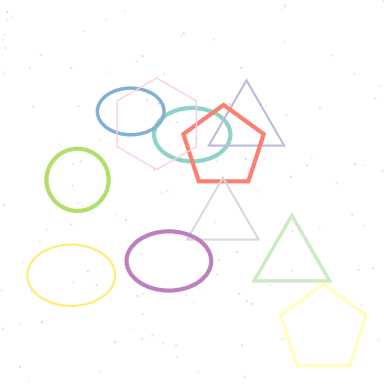[{"shape": "oval", "thickness": 3, "radius": 0.5, "center": [0.499, 0.65]}, {"shape": "pentagon", "thickness": 2, "radius": 0.58, "center": [0.84, 0.145]}, {"shape": "triangle", "thickness": 1.5, "radius": 0.56, "center": [0.64, 0.678]}, {"shape": "pentagon", "thickness": 3, "radius": 0.55, "center": [0.581, 0.618]}, {"shape": "oval", "thickness": 2.5, "radius": 0.43, "center": [0.34, 0.71]}, {"shape": "circle", "thickness": 3, "radius": 0.4, "center": [0.201, 0.533]}, {"shape": "hexagon", "thickness": 1, "radius": 0.59, "center": [0.407, 0.678]}, {"shape": "triangle", "thickness": 1.5, "radius": 0.54, "center": [0.579, 0.431]}, {"shape": "oval", "thickness": 3, "radius": 0.55, "center": [0.439, 0.322]}, {"shape": "triangle", "thickness": 2.5, "radius": 0.57, "center": [0.758, 0.327]}, {"shape": "oval", "thickness": 1.5, "radius": 0.57, "center": [0.185, 0.285]}]